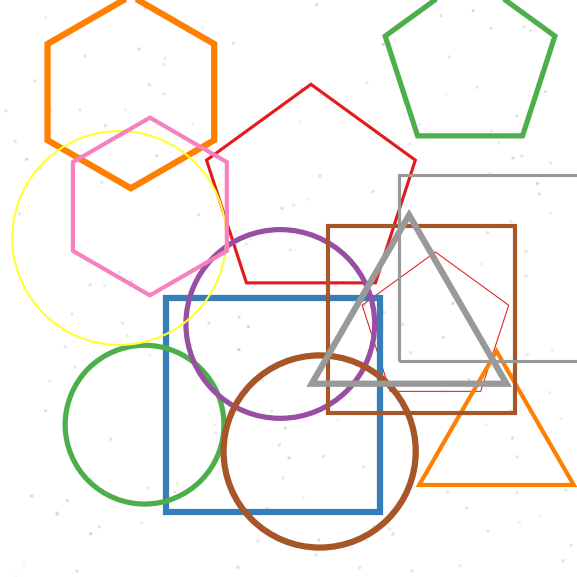[{"shape": "pentagon", "thickness": 1.5, "radius": 0.95, "center": [0.538, 0.663]}, {"shape": "pentagon", "thickness": 0.5, "radius": 0.67, "center": [0.754, 0.429]}, {"shape": "square", "thickness": 3, "radius": 0.93, "center": [0.472, 0.298]}, {"shape": "pentagon", "thickness": 2.5, "radius": 0.77, "center": [0.814, 0.889]}, {"shape": "circle", "thickness": 2.5, "radius": 0.69, "center": [0.25, 0.264]}, {"shape": "circle", "thickness": 2.5, "radius": 0.82, "center": [0.485, 0.438]}, {"shape": "hexagon", "thickness": 3, "radius": 0.83, "center": [0.227, 0.84]}, {"shape": "triangle", "thickness": 2, "radius": 0.77, "center": [0.86, 0.237]}, {"shape": "circle", "thickness": 1, "radius": 0.93, "center": [0.207, 0.587]}, {"shape": "circle", "thickness": 3, "radius": 0.83, "center": [0.554, 0.217]}, {"shape": "square", "thickness": 2, "radius": 0.81, "center": [0.731, 0.446]}, {"shape": "hexagon", "thickness": 2, "radius": 0.77, "center": [0.26, 0.642]}, {"shape": "triangle", "thickness": 3, "radius": 0.97, "center": [0.708, 0.432]}, {"shape": "square", "thickness": 1.5, "radius": 0.81, "center": [0.852, 0.536]}]